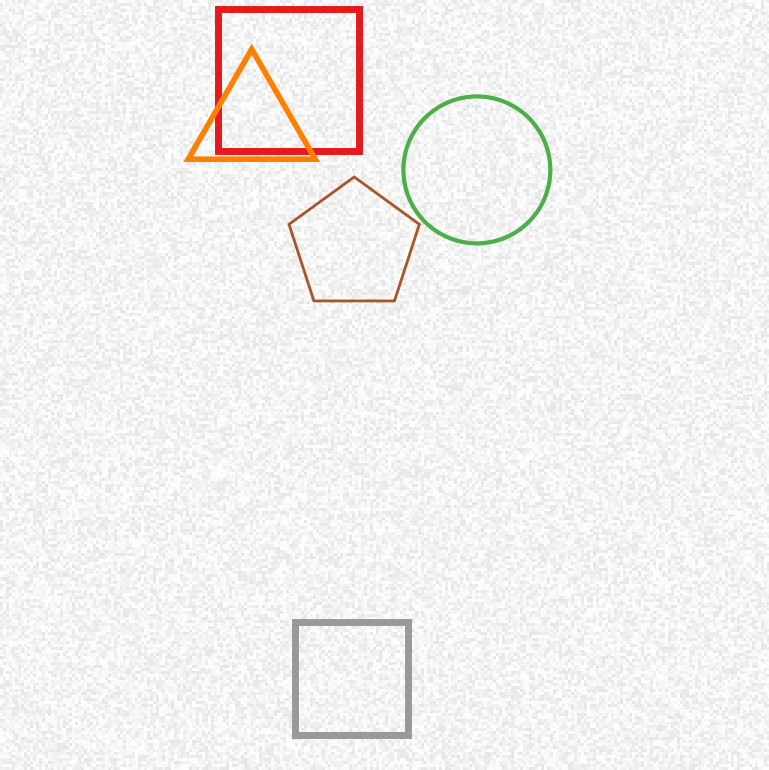[{"shape": "square", "thickness": 2.5, "radius": 0.46, "center": [0.375, 0.896]}, {"shape": "circle", "thickness": 1.5, "radius": 0.48, "center": [0.619, 0.779]}, {"shape": "triangle", "thickness": 2, "radius": 0.48, "center": [0.327, 0.841]}, {"shape": "pentagon", "thickness": 1, "radius": 0.45, "center": [0.46, 0.681]}, {"shape": "square", "thickness": 2.5, "radius": 0.37, "center": [0.457, 0.119]}]